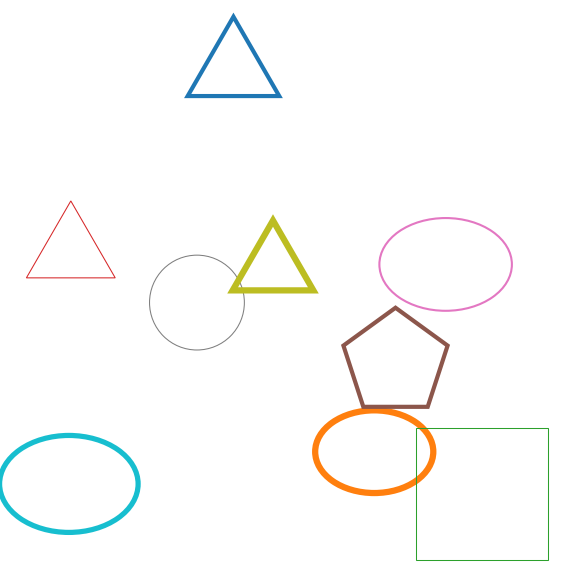[{"shape": "triangle", "thickness": 2, "radius": 0.46, "center": [0.404, 0.879]}, {"shape": "oval", "thickness": 3, "radius": 0.51, "center": [0.648, 0.217]}, {"shape": "square", "thickness": 0.5, "radius": 0.57, "center": [0.835, 0.144]}, {"shape": "triangle", "thickness": 0.5, "radius": 0.44, "center": [0.123, 0.562]}, {"shape": "pentagon", "thickness": 2, "radius": 0.47, "center": [0.685, 0.371]}, {"shape": "oval", "thickness": 1, "radius": 0.57, "center": [0.772, 0.541]}, {"shape": "circle", "thickness": 0.5, "radius": 0.41, "center": [0.341, 0.475]}, {"shape": "triangle", "thickness": 3, "radius": 0.4, "center": [0.473, 0.537]}, {"shape": "oval", "thickness": 2.5, "radius": 0.6, "center": [0.119, 0.161]}]